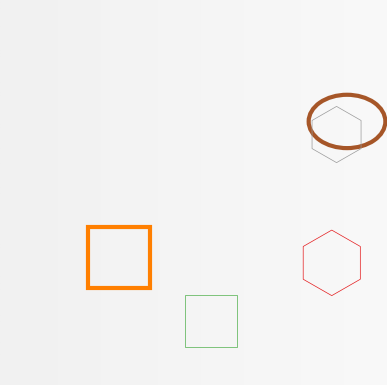[{"shape": "hexagon", "thickness": 0.5, "radius": 0.43, "center": [0.856, 0.317]}, {"shape": "square", "thickness": 0.5, "radius": 0.34, "center": [0.544, 0.166]}, {"shape": "square", "thickness": 3, "radius": 0.4, "center": [0.308, 0.331]}, {"shape": "oval", "thickness": 3, "radius": 0.49, "center": [0.896, 0.685]}, {"shape": "hexagon", "thickness": 0.5, "radius": 0.37, "center": [0.869, 0.651]}]